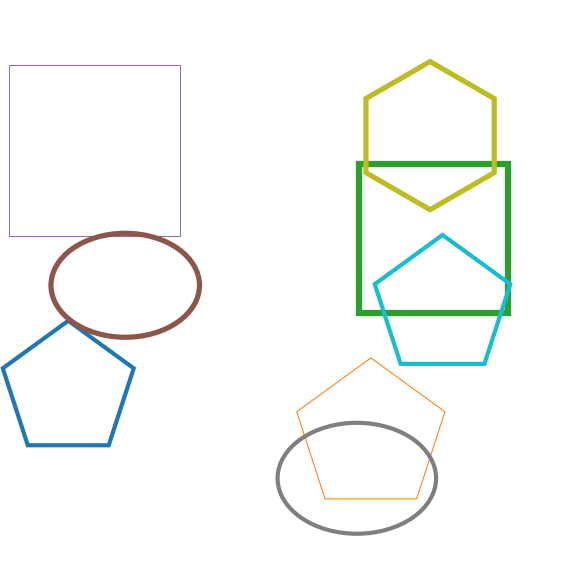[{"shape": "pentagon", "thickness": 2, "radius": 0.6, "center": [0.118, 0.325]}, {"shape": "pentagon", "thickness": 0.5, "radius": 0.67, "center": [0.642, 0.244]}, {"shape": "square", "thickness": 3, "radius": 0.64, "center": [0.751, 0.586]}, {"shape": "square", "thickness": 0.5, "radius": 0.74, "center": [0.163, 0.738]}, {"shape": "oval", "thickness": 2.5, "radius": 0.64, "center": [0.217, 0.505]}, {"shape": "oval", "thickness": 2, "radius": 0.69, "center": [0.618, 0.171]}, {"shape": "hexagon", "thickness": 2.5, "radius": 0.64, "center": [0.745, 0.764]}, {"shape": "pentagon", "thickness": 2, "radius": 0.62, "center": [0.766, 0.469]}]